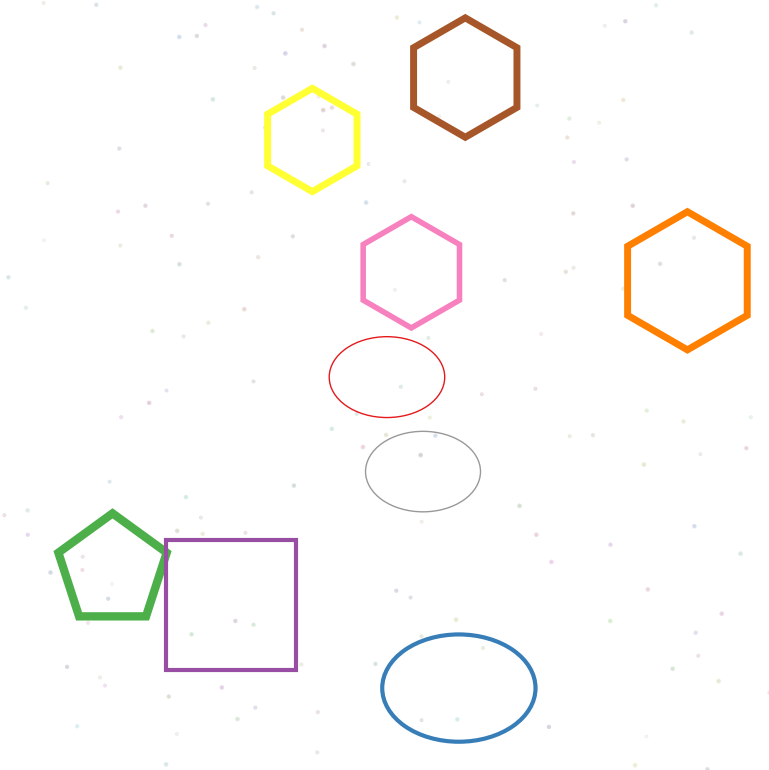[{"shape": "oval", "thickness": 0.5, "radius": 0.38, "center": [0.503, 0.51]}, {"shape": "oval", "thickness": 1.5, "radius": 0.5, "center": [0.596, 0.106]}, {"shape": "pentagon", "thickness": 3, "radius": 0.37, "center": [0.146, 0.259]}, {"shape": "square", "thickness": 1.5, "radius": 0.42, "center": [0.3, 0.215]}, {"shape": "hexagon", "thickness": 2.5, "radius": 0.45, "center": [0.893, 0.635]}, {"shape": "hexagon", "thickness": 2.5, "radius": 0.34, "center": [0.406, 0.818]}, {"shape": "hexagon", "thickness": 2.5, "radius": 0.39, "center": [0.604, 0.899]}, {"shape": "hexagon", "thickness": 2, "radius": 0.36, "center": [0.534, 0.646]}, {"shape": "oval", "thickness": 0.5, "radius": 0.37, "center": [0.549, 0.388]}]